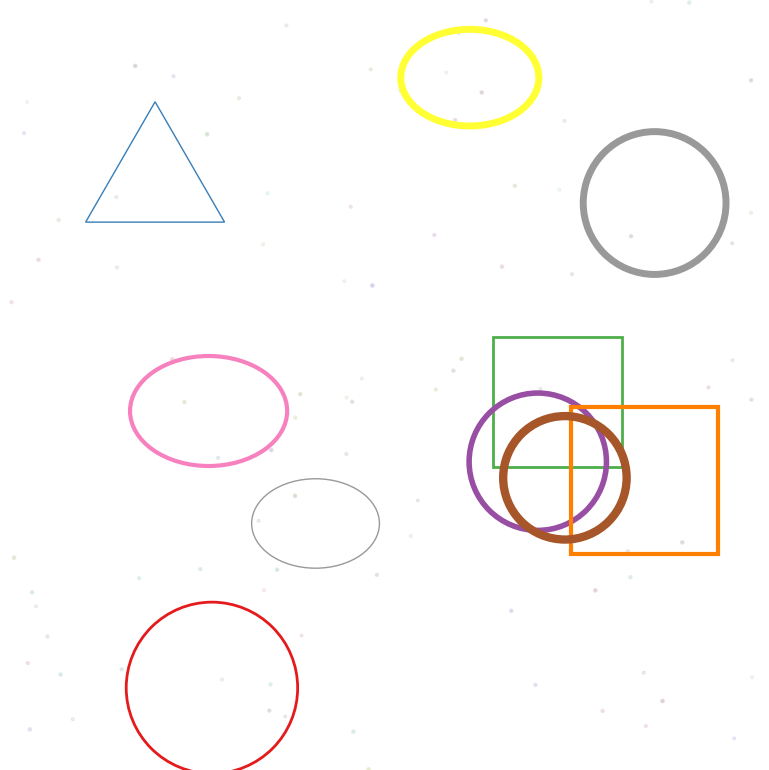[{"shape": "circle", "thickness": 1, "radius": 0.56, "center": [0.275, 0.107]}, {"shape": "triangle", "thickness": 0.5, "radius": 0.52, "center": [0.201, 0.764]}, {"shape": "square", "thickness": 1, "radius": 0.42, "center": [0.724, 0.478]}, {"shape": "circle", "thickness": 2, "radius": 0.45, "center": [0.698, 0.4]}, {"shape": "square", "thickness": 1.5, "radius": 0.48, "center": [0.837, 0.376]}, {"shape": "oval", "thickness": 2.5, "radius": 0.45, "center": [0.61, 0.899]}, {"shape": "circle", "thickness": 3, "radius": 0.4, "center": [0.734, 0.379]}, {"shape": "oval", "thickness": 1.5, "radius": 0.51, "center": [0.271, 0.466]}, {"shape": "oval", "thickness": 0.5, "radius": 0.41, "center": [0.41, 0.32]}, {"shape": "circle", "thickness": 2.5, "radius": 0.46, "center": [0.85, 0.736]}]